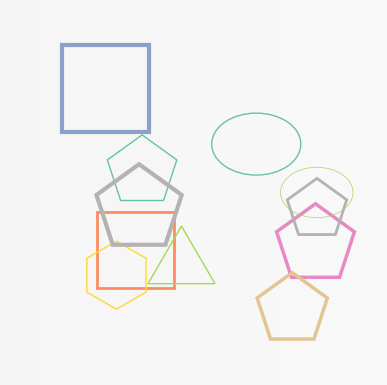[{"shape": "pentagon", "thickness": 1, "radius": 0.47, "center": [0.367, 0.555]}, {"shape": "oval", "thickness": 1, "radius": 0.57, "center": [0.661, 0.626]}, {"shape": "square", "thickness": 2, "radius": 0.49, "center": [0.35, 0.35]}, {"shape": "square", "thickness": 3, "radius": 0.56, "center": [0.273, 0.77]}, {"shape": "pentagon", "thickness": 2.5, "radius": 0.53, "center": [0.814, 0.365]}, {"shape": "oval", "thickness": 0.5, "radius": 0.47, "center": [0.817, 0.5]}, {"shape": "triangle", "thickness": 1, "radius": 0.5, "center": [0.468, 0.313]}, {"shape": "hexagon", "thickness": 1, "radius": 0.44, "center": [0.301, 0.285]}, {"shape": "pentagon", "thickness": 2.5, "radius": 0.48, "center": [0.754, 0.197]}, {"shape": "pentagon", "thickness": 2, "radius": 0.4, "center": [0.818, 0.456]}, {"shape": "pentagon", "thickness": 3, "radius": 0.58, "center": [0.359, 0.458]}]